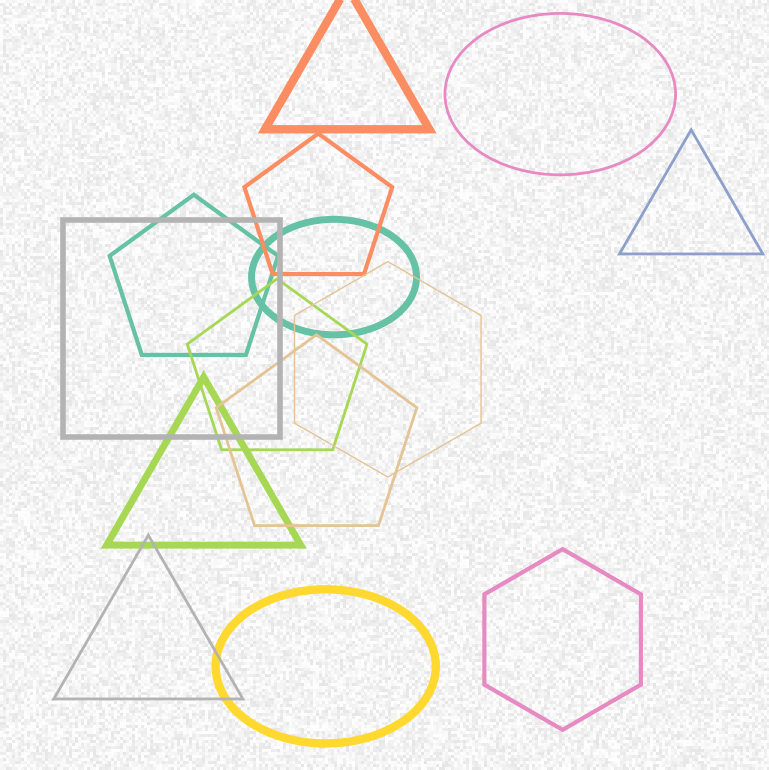[{"shape": "oval", "thickness": 2.5, "radius": 0.54, "center": [0.434, 0.64]}, {"shape": "pentagon", "thickness": 1.5, "radius": 0.58, "center": [0.252, 0.632]}, {"shape": "pentagon", "thickness": 1.5, "radius": 0.5, "center": [0.413, 0.726]}, {"shape": "triangle", "thickness": 3, "radius": 0.62, "center": [0.451, 0.894]}, {"shape": "triangle", "thickness": 1, "radius": 0.54, "center": [0.898, 0.724]}, {"shape": "hexagon", "thickness": 1.5, "radius": 0.59, "center": [0.731, 0.17]}, {"shape": "oval", "thickness": 1, "radius": 0.75, "center": [0.728, 0.878]}, {"shape": "pentagon", "thickness": 1, "radius": 0.61, "center": [0.36, 0.515]}, {"shape": "triangle", "thickness": 2.5, "radius": 0.73, "center": [0.265, 0.365]}, {"shape": "oval", "thickness": 3, "radius": 0.71, "center": [0.423, 0.135]}, {"shape": "pentagon", "thickness": 1, "radius": 0.68, "center": [0.411, 0.428]}, {"shape": "hexagon", "thickness": 0.5, "radius": 0.7, "center": [0.504, 0.52]}, {"shape": "triangle", "thickness": 1, "radius": 0.71, "center": [0.193, 0.163]}, {"shape": "square", "thickness": 2, "radius": 0.71, "center": [0.223, 0.573]}]